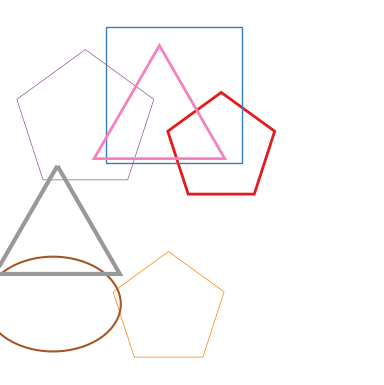[{"shape": "pentagon", "thickness": 2, "radius": 0.73, "center": [0.575, 0.614]}, {"shape": "square", "thickness": 1, "radius": 0.88, "center": [0.452, 0.753]}, {"shape": "pentagon", "thickness": 0.5, "radius": 0.94, "center": [0.222, 0.684]}, {"shape": "pentagon", "thickness": 0.5, "radius": 0.76, "center": [0.438, 0.195]}, {"shape": "oval", "thickness": 1.5, "radius": 0.88, "center": [0.138, 0.21]}, {"shape": "triangle", "thickness": 2, "radius": 0.98, "center": [0.414, 0.686]}, {"shape": "triangle", "thickness": 3, "radius": 0.94, "center": [0.149, 0.382]}]